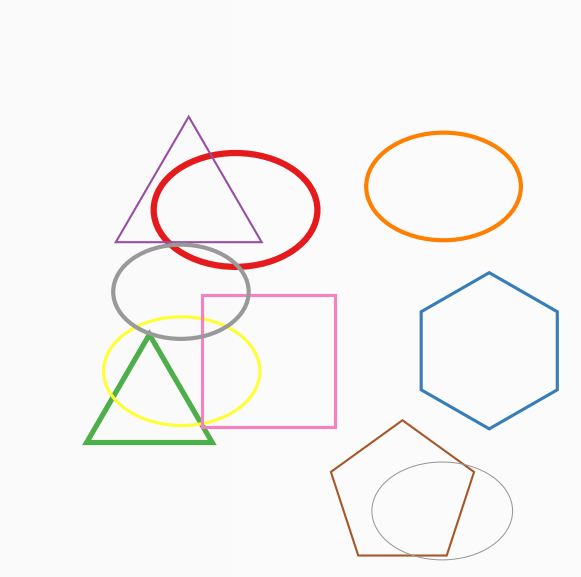[{"shape": "oval", "thickness": 3, "radius": 0.7, "center": [0.405, 0.636]}, {"shape": "hexagon", "thickness": 1.5, "radius": 0.68, "center": [0.842, 0.392]}, {"shape": "triangle", "thickness": 2.5, "radius": 0.62, "center": [0.257, 0.295]}, {"shape": "triangle", "thickness": 1, "radius": 0.72, "center": [0.325, 0.652]}, {"shape": "oval", "thickness": 2, "radius": 0.67, "center": [0.763, 0.676]}, {"shape": "oval", "thickness": 1.5, "radius": 0.67, "center": [0.313, 0.356]}, {"shape": "pentagon", "thickness": 1, "radius": 0.65, "center": [0.692, 0.142]}, {"shape": "square", "thickness": 1.5, "radius": 0.57, "center": [0.461, 0.375]}, {"shape": "oval", "thickness": 2, "radius": 0.58, "center": [0.311, 0.494]}, {"shape": "oval", "thickness": 0.5, "radius": 0.61, "center": [0.761, 0.114]}]